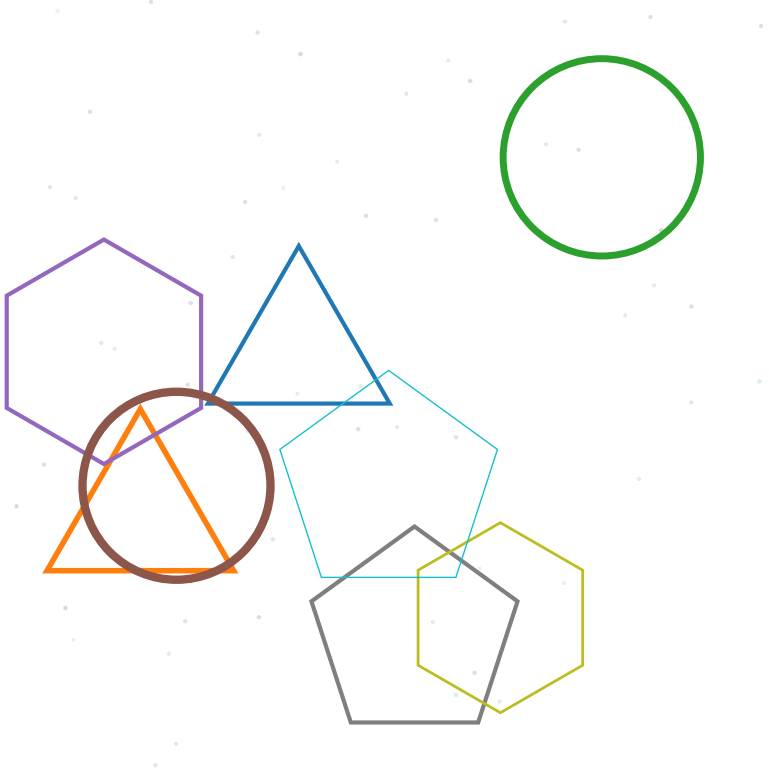[{"shape": "triangle", "thickness": 1.5, "radius": 0.68, "center": [0.388, 0.544]}, {"shape": "triangle", "thickness": 2, "radius": 0.7, "center": [0.182, 0.329]}, {"shape": "circle", "thickness": 2.5, "radius": 0.64, "center": [0.782, 0.796]}, {"shape": "hexagon", "thickness": 1.5, "radius": 0.73, "center": [0.135, 0.543]}, {"shape": "circle", "thickness": 3, "radius": 0.61, "center": [0.229, 0.369]}, {"shape": "pentagon", "thickness": 1.5, "radius": 0.7, "center": [0.538, 0.176]}, {"shape": "hexagon", "thickness": 1, "radius": 0.62, "center": [0.65, 0.198]}, {"shape": "pentagon", "thickness": 0.5, "radius": 0.74, "center": [0.505, 0.37]}]